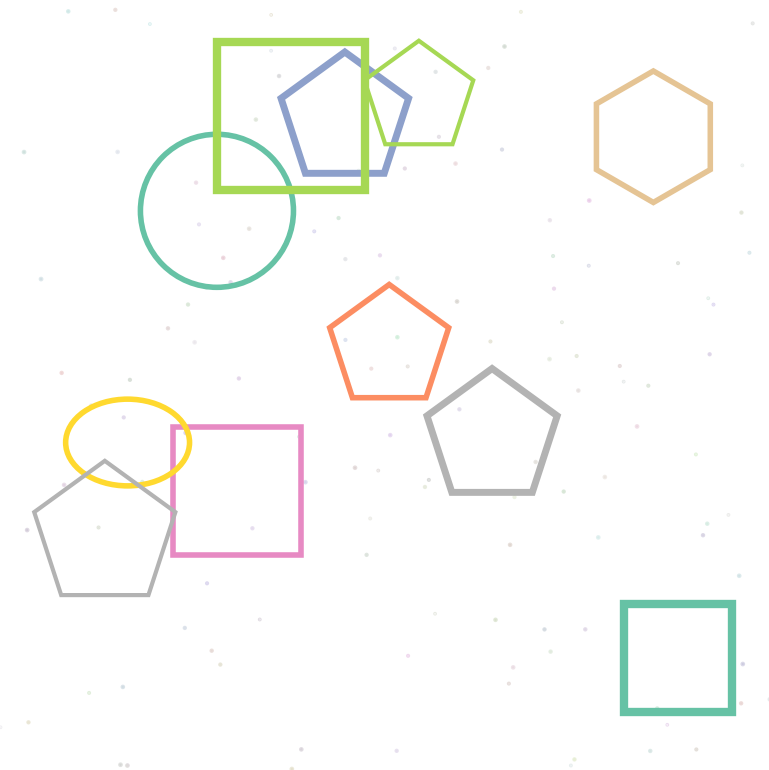[{"shape": "circle", "thickness": 2, "radius": 0.5, "center": [0.282, 0.726]}, {"shape": "square", "thickness": 3, "radius": 0.35, "center": [0.881, 0.146]}, {"shape": "pentagon", "thickness": 2, "radius": 0.41, "center": [0.505, 0.549]}, {"shape": "pentagon", "thickness": 2.5, "radius": 0.44, "center": [0.448, 0.845]}, {"shape": "square", "thickness": 2, "radius": 0.42, "center": [0.307, 0.363]}, {"shape": "pentagon", "thickness": 1.5, "radius": 0.37, "center": [0.544, 0.873]}, {"shape": "square", "thickness": 3, "radius": 0.48, "center": [0.378, 0.85]}, {"shape": "oval", "thickness": 2, "radius": 0.4, "center": [0.166, 0.425]}, {"shape": "hexagon", "thickness": 2, "radius": 0.43, "center": [0.849, 0.822]}, {"shape": "pentagon", "thickness": 1.5, "radius": 0.48, "center": [0.136, 0.305]}, {"shape": "pentagon", "thickness": 2.5, "radius": 0.44, "center": [0.639, 0.432]}]